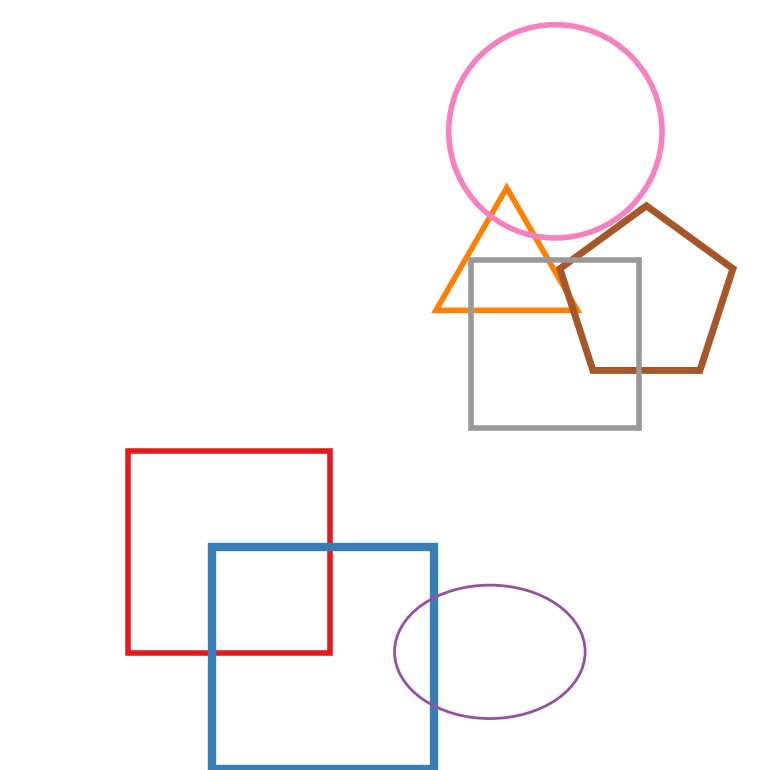[{"shape": "square", "thickness": 2, "radius": 0.66, "center": [0.297, 0.283]}, {"shape": "square", "thickness": 3, "radius": 0.72, "center": [0.419, 0.145]}, {"shape": "oval", "thickness": 1, "radius": 0.62, "center": [0.636, 0.153]}, {"shape": "triangle", "thickness": 2, "radius": 0.53, "center": [0.658, 0.65]}, {"shape": "pentagon", "thickness": 2.5, "radius": 0.59, "center": [0.84, 0.615]}, {"shape": "circle", "thickness": 2, "radius": 0.69, "center": [0.721, 0.829]}, {"shape": "square", "thickness": 2, "radius": 0.55, "center": [0.721, 0.553]}]